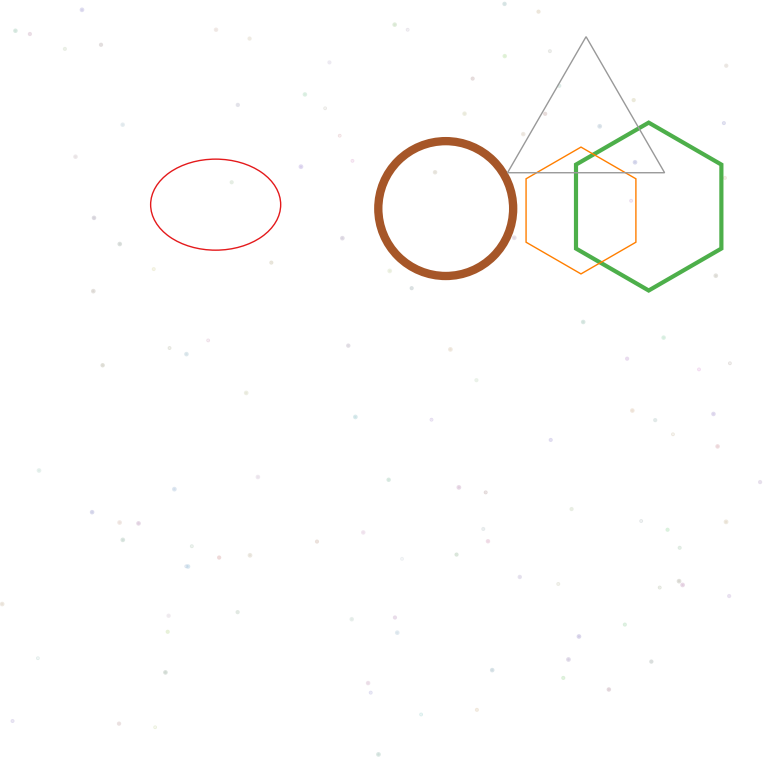[{"shape": "oval", "thickness": 0.5, "radius": 0.42, "center": [0.28, 0.734]}, {"shape": "hexagon", "thickness": 1.5, "radius": 0.55, "center": [0.842, 0.732]}, {"shape": "hexagon", "thickness": 0.5, "radius": 0.41, "center": [0.755, 0.727]}, {"shape": "circle", "thickness": 3, "radius": 0.44, "center": [0.579, 0.729]}, {"shape": "triangle", "thickness": 0.5, "radius": 0.59, "center": [0.761, 0.835]}]